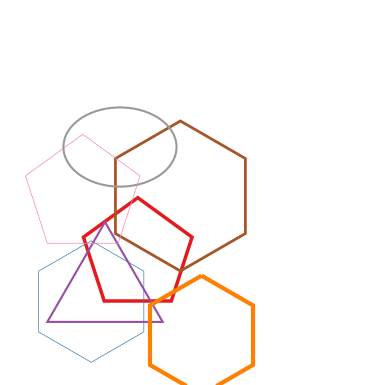[{"shape": "pentagon", "thickness": 2.5, "radius": 0.74, "center": [0.358, 0.338]}, {"shape": "hexagon", "thickness": 0.5, "radius": 0.79, "center": [0.237, 0.217]}, {"shape": "triangle", "thickness": 1.5, "radius": 0.86, "center": [0.273, 0.25]}, {"shape": "hexagon", "thickness": 3, "radius": 0.77, "center": [0.523, 0.129]}, {"shape": "hexagon", "thickness": 2, "radius": 0.97, "center": [0.469, 0.491]}, {"shape": "pentagon", "thickness": 0.5, "radius": 0.78, "center": [0.215, 0.495]}, {"shape": "oval", "thickness": 1.5, "radius": 0.73, "center": [0.312, 0.618]}]